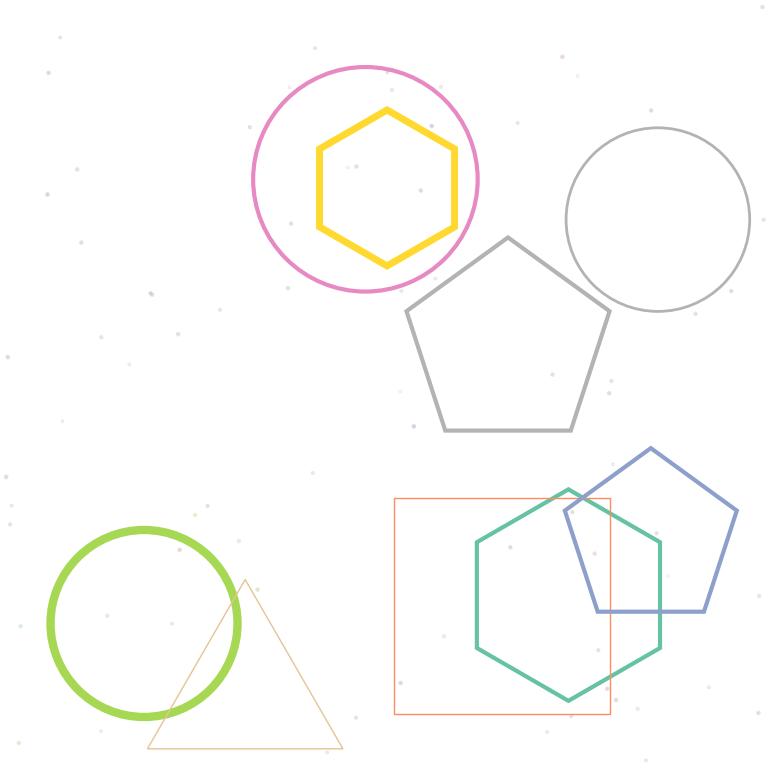[{"shape": "hexagon", "thickness": 1.5, "radius": 0.69, "center": [0.738, 0.227]}, {"shape": "square", "thickness": 0.5, "radius": 0.7, "center": [0.652, 0.213]}, {"shape": "pentagon", "thickness": 1.5, "radius": 0.59, "center": [0.845, 0.301]}, {"shape": "circle", "thickness": 1.5, "radius": 0.73, "center": [0.475, 0.767]}, {"shape": "circle", "thickness": 3, "radius": 0.61, "center": [0.187, 0.19]}, {"shape": "hexagon", "thickness": 2.5, "radius": 0.51, "center": [0.503, 0.756]}, {"shape": "triangle", "thickness": 0.5, "radius": 0.73, "center": [0.318, 0.101]}, {"shape": "circle", "thickness": 1, "radius": 0.6, "center": [0.854, 0.715]}, {"shape": "pentagon", "thickness": 1.5, "radius": 0.69, "center": [0.66, 0.553]}]